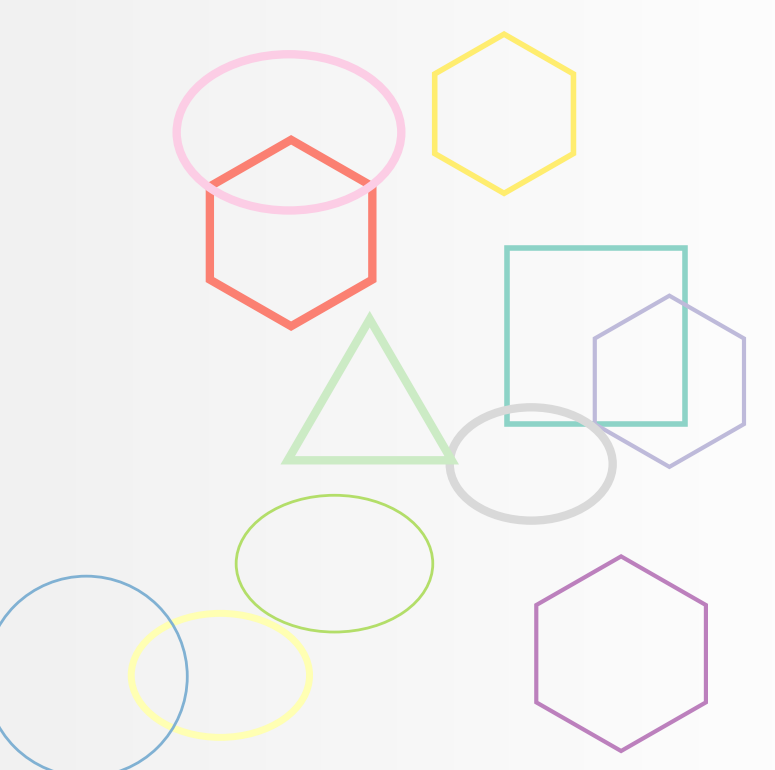[{"shape": "square", "thickness": 2, "radius": 0.57, "center": [0.769, 0.564]}, {"shape": "oval", "thickness": 2.5, "radius": 0.58, "center": [0.284, 0.123]}, {"shape": "hexagon", "thickness": 1.5, "radius": 0.56, "center": [0.864, 0.505]}, {"shape": "hexagon", "thickness": 3, "radius": 0.61, "center": [0.376, 0.697]}, {"shape": "circle", "thickness": 1, "radius": 0.65, "center": [0.111, 0.121]}, {"shape": "oval", "thickness": 1, "radius": 0.63, "center": [0.432, 0.268]}, {"shape": "oval", "thickness": 3, "radius": 0.72, "center": [0.373, 0.828]}, {"shape": "oval", "thickness": 3, "radius": 0.53, "center": [0.685, 0.397]}, {"shape": "hexagon", "thickness": 1.5, "radius": 0.63, "center": [0.801, 0.151]}, {"shape": "triangle", "thickness": 3, "radius": 0.61, "center": [0.477, 0.463]}, {"shape": "hexagon", "thickness": 2, "radius": 0.52, "center": [0.65, 0.852]}]